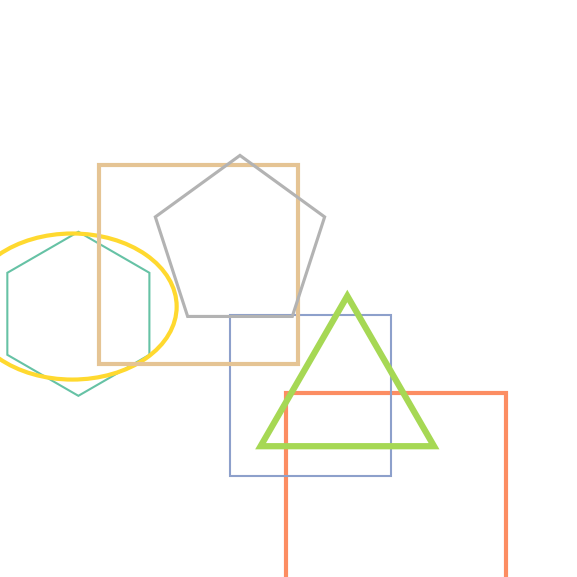[{"shape": "hexagon", "thickness": 1, "radius": 0.71, "center": [0.136, 0.456]}, {"shape": "square", "thickness": 2, "radius": 0.95, "center": [0.685, 0.128]}, {"shape": "square", "thickness": 1, "radius": 0.69, "center": [0.538, 0.314]}, {"shape": "triangle", "thickness": 3, "radius": 0.87, "center": [0.601, 0.313]}, {"shape": "oval", "thickness": 2, "radius": 0.9, "center": [0.125, 0.468]}, {"shape": "square", "thickness": 2, "radius": 0.86, "center": [0.344, 0.541]}, {"shape": "pentagon", "thickness": 1.5, "radius": 0.77, "center": [0.416, 0.576]}]